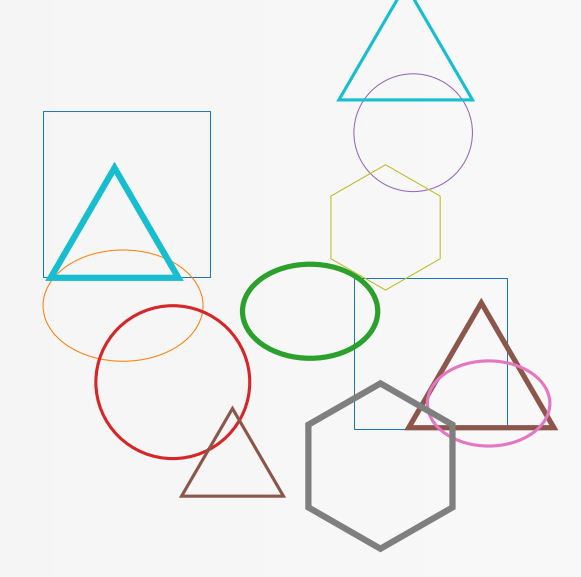[{"shape": "square", "thickness": 0.5, "radius": 0.72, "center": [0.218, 0.663]}, {"shape": "square", "thickness": 0.5, "radius": 0.66, "center": [0.74, 0.387]}, {"shape": "oval", "thickness": 0.5, "radius": 0.69, "center": [0.212, 0.47]}, {"shape": "oval", "thickness": 2.5, "radius": 0.58, "center": [0.534, 0.46]}, {"shape": "circle", "thickness": 1.5, "radius": 0.66, "center": [0.297, 0.337]}, {"shape": "circle", "thickness": 0.5, "radius": 0.51, "center": [0.711, 0.769]}, {"shape": "triangle", "thickness": 1.5, "radius": 0.51, "center": [0.4, 0.191]}, {"shape": "triangle", "thickness": 2.5, "radius": 0.72, "center": [0.828, 0.331]}, {"shape": "oval", "thickness": 1.5, "radius": 0.53, "center": [0.841, 0.301]}, {"shape": "hexagon", "thickness": 3, "radius": 0.72, "center": [0.655, 0.192]}, {"shape": "hexagon", "thickness": 0.5, "radius": 0.54, "center": [0.663, 0.605]}, {"shape": "triangle", "thickness": 1.5, "radius": 0.66, "center": [0.698, 0.892]}, {"shape": "triangle", "thickness": 3, "radius": 0.63, "center": [0.197, 0.582]}]